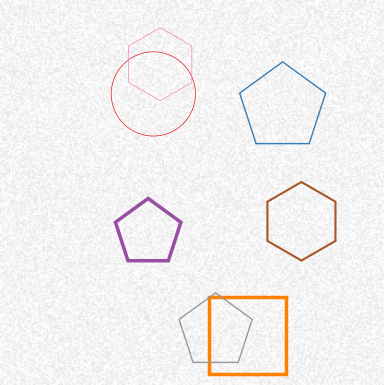[{"shape": "circle", "thickness": 0.5, "radius": 0.55, "center": [0.398, 0.756]}, {"shape": "pentagon", "thickness": 1, "radius": 0.59, "center": [0.734, 0.722]}, {"shape": "pentagon", "thickness": 2.5, "radius": 0.45, "center": [0.385, 0.395]}, {"shape": "square", "thickness": 2.5, "radius": 0.5, "center": [0.642, 0.128]}, {"shape": "hexagon", "thickness": 1.5, "radius": 0.51, "center": [0.783, 0.425]}, {"shape": "hexagon", "thickness": 0.5, "radius": 0.47, "center": [0.416, 0.833]}, {"shape": "pentagon", "thickness": 1, "radius": 0.5, "center": [0.56, 0.139]}]